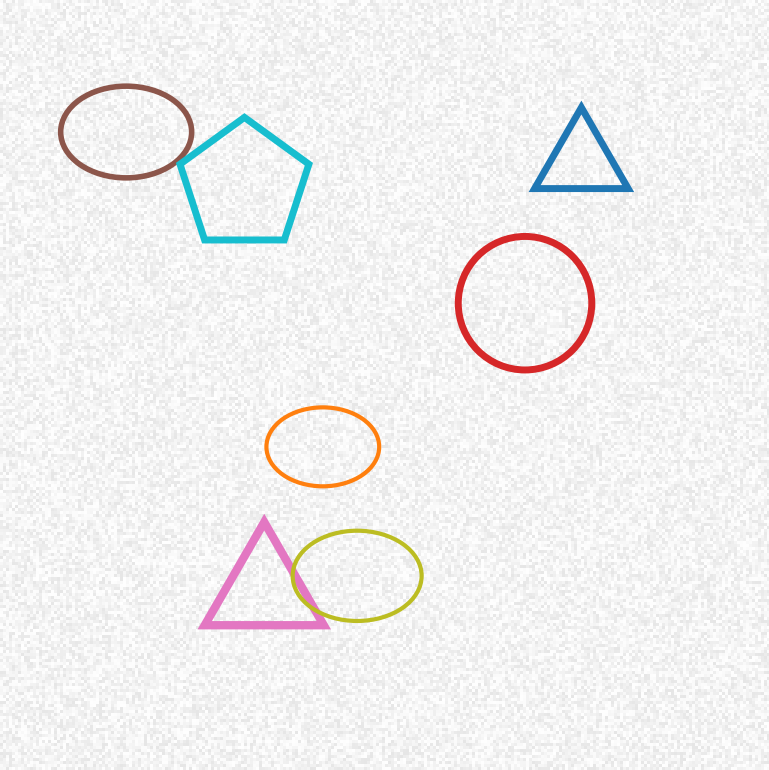[{"shape": "triangle", "thickness": 2.5, "radius": 0.35, "center": [0.755, 0.79]}, {"shape": "oval", "thickness": 1.5, "radius": 0.37, "center": [0.419, 0.42]}, {"shape": "circle", "thickness": 2.5, "radius": 0.43, "center": [0.682, 0.606]}, {"shape": "oval", "thickness": 2, "radius": 0.43, "center": [0.164, 0.829]}, {"shape": "triangle", "thickness": 3, "radius": 0.45, "center": [0.343, 0.233]}, {"shape": "oval", "thickness": 1.5, "radius": 0.42, "center": [0.464, 0.252]}, {"shape": "pentagon", "thickness": 2.5, "radius": 0.44, "center": [0.317, 0.76]}]